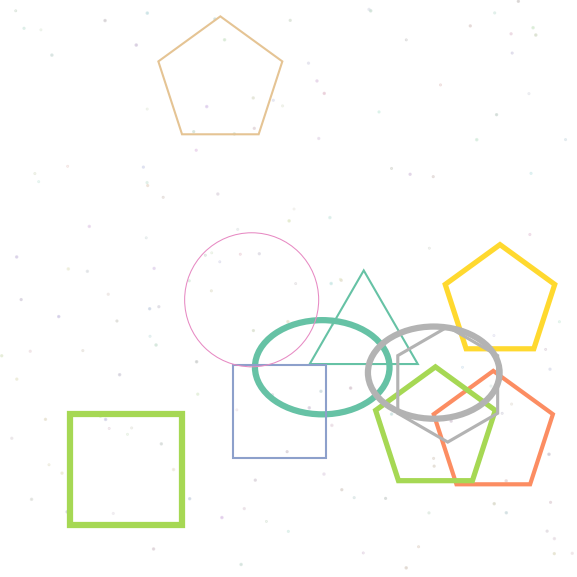[{"shape": "oval", "thickness": 3, "radius": 0.58, "center": [0.558, 0.363]}, {"shape": "triangle", "thickness": 1, "radius": 0.54, "center": [0.63, 0.423]}, {"shape": "pentagon", "thickness": 2, "radius": 0.54, "center": [0.854, 0.248]}, {"shape": "square", "thickness": 1, "radius": 0.4, "center": [0.484, 0.287]}, {"shape": "circle", "thickness": 0.5, "radius": 0.58, "center": [0.436, 0.48]}, {"shape": "square", "thickness": 3, "radius": 0.48, "center": [0.219, 0.186]}, {"shape": "pentagon", "thickness": 2.5, "radius": 0.54, "center": [0.754, 0.255]}, {"shape": "pentagon", "thickness": 2.5, "radius": 0.5, "center": [0.866, 0.476]}, {"shape": "pentagon", "thickness": 1, "radius": 0.56, "center": [0.382, 0.858]}, {"shape": "hexagon", "thickness": 1.5, "radius": 0.5, "center": [0.775, 0.333]}, {"shape": "oval", "thickness": 3, "radius": 0.57, "center": [0.751, 0.354]}]